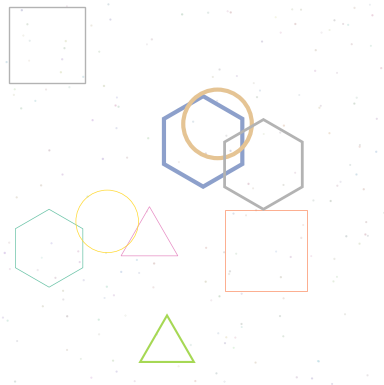[{"shape": "hexagon", "thickness": 0.5, "radius": 0.51, "center": [0.128, 0.355]}, {"shape": "square", "thickness": 0.5, "radius": 0.53, "center": [0.691, 0.35]}, {"shape": "hexagon", "thickness": 3, "radius": 0.59, "center": [0.528, 0.633]}, {"shape": "triangle", "thickness": 0.5, "radius": 0.43, "center": [0.388, 0.378]}, {"shape": "triangle", "thickness": 1.5, "radius": 0.4, "center": [0.434, 0.1]}, {"shape": "circle", "thickness": 0.5, "radius": 0.41, "center": [0.278, 0.425]}, {"shape": "circle", "thickness": 3, "radius": 0.45, "center": [0.565, 0.678]}, {"shape": "square", "thickness": 1, "radius": 0.5, "center": [0.122, 0.883]}, {"shape": "hexagon", "thickness": 2, "radius": 0.58, "center": [0.684, 0.573]}]